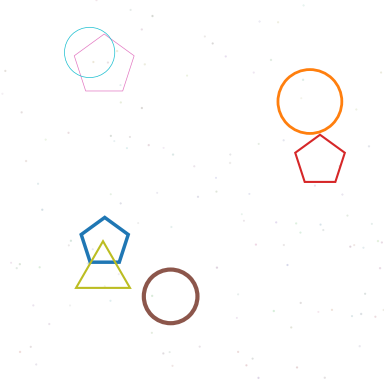[{"shape": "pentagon", "thickness": 2.5, "radius": 0.32, "center": [0.272, 0.371]}, {"shape": "circle", "thickness": 2, "radius": 0.41, "center": [0.805, 0.736]}, {"shape": "pentagon", "thickness": 1.5, "radius": 0.34, "center": [0.831, 0.582]}, {"shape": "circle", "thickness": 3, "radius": 0.35, "center": [0.443, 0.23]}, {"shape": "pentagon", "thickness": 0.5, "radius": 0.41, "center": [0.271, 0.83]}, {"shape": "triangle", "thickness": 1.5, "radius": 0.4, "center": [0.268, 0.293]}, {"shape": "circle", "thickness": 0.5, "radius": 0.33, "center": [0.233, 0.864]}]